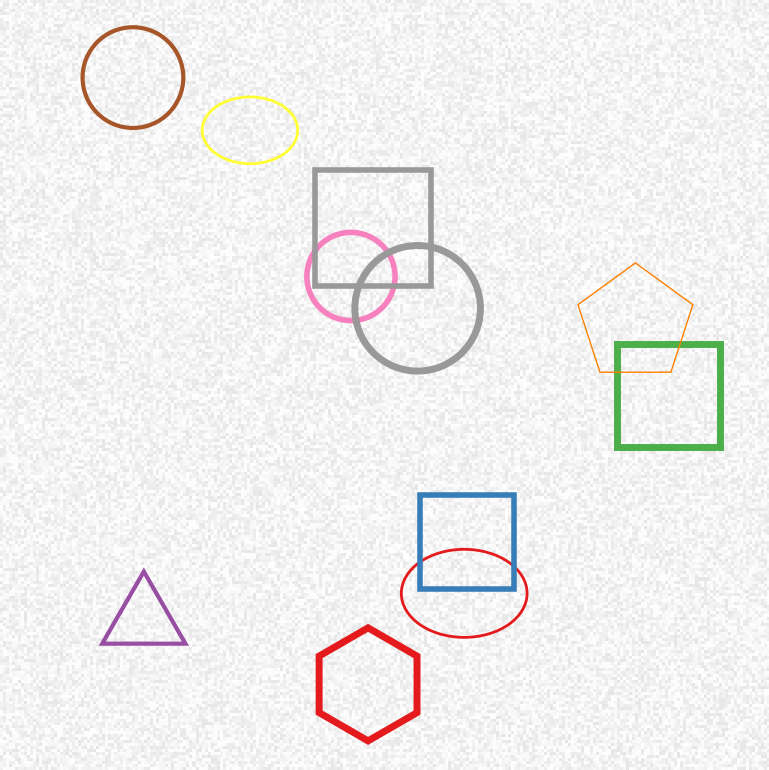[{"shape": "oval", "thickness": 1, "radius": 0.41, "center": [0.603, 0.229]}, {"shape": "hexagon", "thickness": 2.5, "radius": 0.37, "center": [0.478, 0.111]}, {"shape": "square", "thickness": 2, "radius": 0.3, "center": [0.607, 0.296]}, {"shape": "square", "thickness": 2.5, "radius": 0.33, "center": [0.868, 0.486]}, {"shape": "triangle", "thickness": 1.5, "radius": 0.31, "center": [0.187, 0.195]}, {"shape": "pentagon", "thickness": 0.5, "radius": 0.39, "center": [0.825, 0.58]}, {"shape": "oval", "thickness": 1, "radius": 0.31, "center": [0.325, 0.831]}, {"shape": "circle", "thickness": 1.5, "radius": 0.33, "center": [0.173, 0.899]}, {"shape": "circle", "thickness": 2, "radius": 0.29, "center": [0.456, 0.641]}, {"shape": "square", "thickness": 2, "radius": 0.38, "center": [0.484, 0.704]}, {"shape": "circle", "thickness": 2.5, "radius": 0.41, "center": [0.542, 0.6]}]